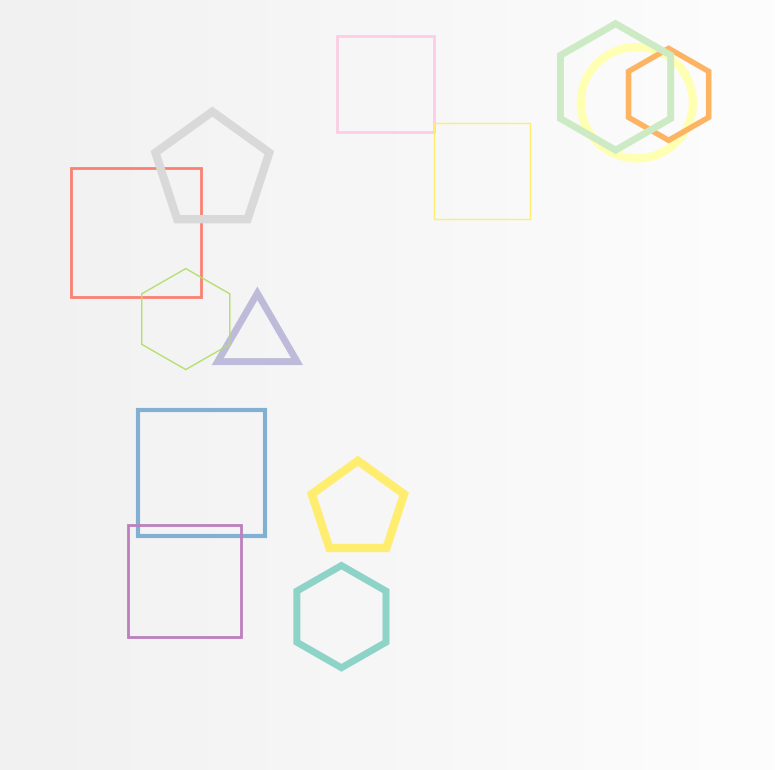[{"shape": "hexagon", "thickness": 2.5, "radius": 0.33, "center": [0.441, 0.199]}, {"shape": "circle", "thickness": 3, "radius": 0.36, "center": [0.822, 0.867]}, {"shape": "triangle", "thickness": 2.5, "radius": 0.3, "center": [0.332, 0.56]}, {"shape": "square", "thickness": 1, "radius": 0.42, "center": [0.175, 0.698]}, {"shape": "square", "thickness": 1.5, "radius": 0.41, "center": [0.26, 0.385]}, {"shape": "hexagon", "thickness": 2, "radius": 0.3, "center": [0.863, 0.877]}, {"shape": "hexagon", "thickness": 0.5, "radius": 0.33, "center": [0.24, 0.586]}, {"shape": "square", "thickness": 1, "radius": 0.31, "center": [0.497, 0.891]}, {"shape": "pentagon", "thickness": 3, "radius": 0.39, "center": [0.274, 0.778]}, {"shape": "square", "thickness": 1, "radius": 0.37, "center": [0.238, 0.246]}, {"shape": "hexagon", "thickness": 2.5, "radius": 0.41, "center": [0.794, 0.887]}, {"shape": "pentagon", "thickness": 3, "radius": 0.31, "center": [0.462, 0.339]}, {"shape": "square", "thickness": 0.5, "radius": 0.31, "center": [0.622, 0.778]}]